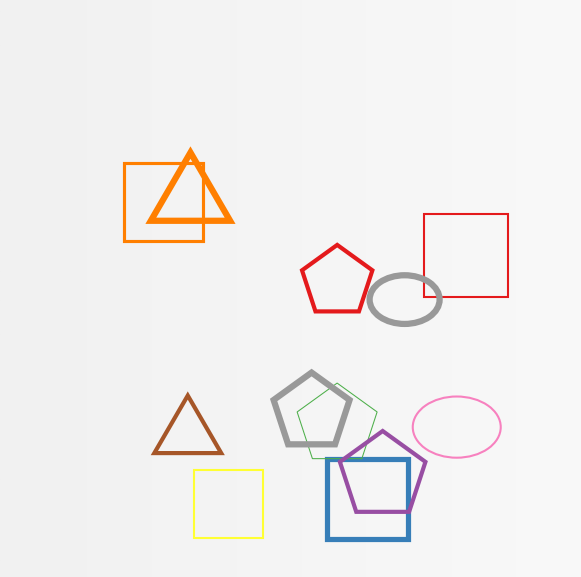[{"shape": "square", "thickness": 1, "radius": 0.36, "center": [0.801, 0.557]}, {"shape": "pentagon", "thickness": 2, "radius": 0.32, "center": [0.58, 0.511]}, {"shape": "square", "thickness": 2.5, "radius": 0.35, "center": [0.632, 0.136]}, {"shape": "pentagon", "thickness": 0.5, "radius": 0.36, "center": [0.58, 0.263]}, {"shape": "pentagon", "thickness": 2, "radius": 0.39, "center": [0.658, 0.175]}, {"shape": "square", "thickness": 1.5, "radius": 0.34, "center": [0.282, 0.65]}, {"shape": "triangle", "thickness": 3, "radius": 0.39, "center": [0.328, 0.656]}, {"shape": "square", "thickness": 1, "radius": 0.3, "center": [0.393, 0.127]}, {"shape": "triangle", "thickness": 2, "radius": 0.33, "center": [0.323, 0.248]}, {"shape": "oval", "thickness": 1, "radius": 0.38, "center": [0.786, 0.26]}, {"shape": "oval", "thickness": 3, "radius": 0.3, "center": [0.696, 0.48]}, {"shape": "pentagon", "thickness": 3, "radius": 0.34, "center": [0.536, 0.285]}]